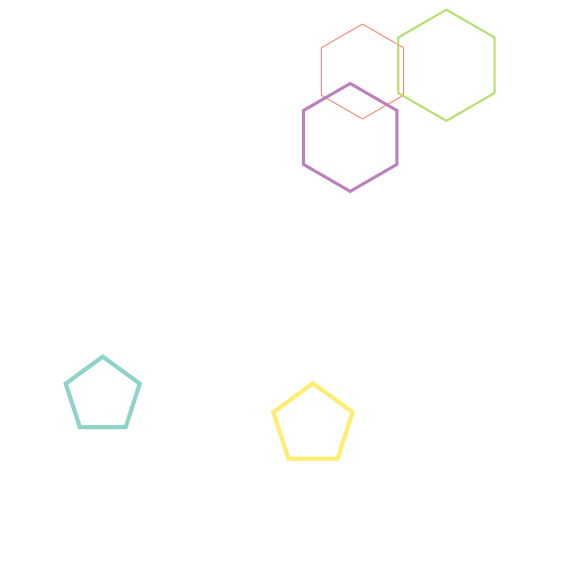[{"shape": "pentagon", "thickness": 2, "radius": 0.34, "center": [0.178, 0.314]}, {"shape": "hexagon", "thickness": 0.5, "radius": 0.41, "center": [0.628, 0.875]}, {"shape": "hexagon", "thickness": 1, "radius": 0.48, "center": [0.773, 0.886]}, {"shape": "hexagon", "thickness": 1.5, "radius": 0.47, "center": [0.606, 0.761]}, {"shape": "pentagon", "thickness": 2, "radius": 0.36, "center": [0.542, 0.263]}]